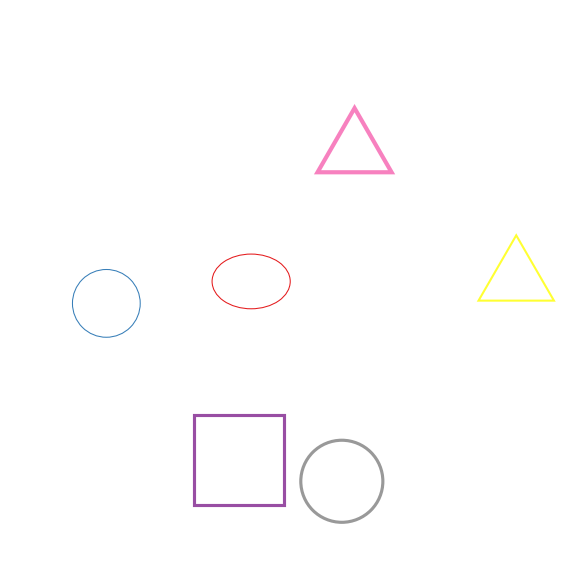[{"shape": "oval", "thickness": 0.5, "radius": 0.34, "center": [0.435, 0.512]}, {"shape": "circle", "thickness": 0.5, "radius": 0.29, "center": [0.184, 0.474]}, {"shape": "square", "thickness": 1.5, "radius": 0.39, "center": [0.414, 0.203]}, {"shape": "triangle", "thickness": 1, "radius": 0.38, "center": [0.894, 0.516]}, {"shape": "triangle", "thickness": 2, "radius": 0.37, "center": [0.614, 0.738]}, {"shape": "circle", "thickness": 1.5, "radius": 0.36, "center": [0.592, 0.166]}]